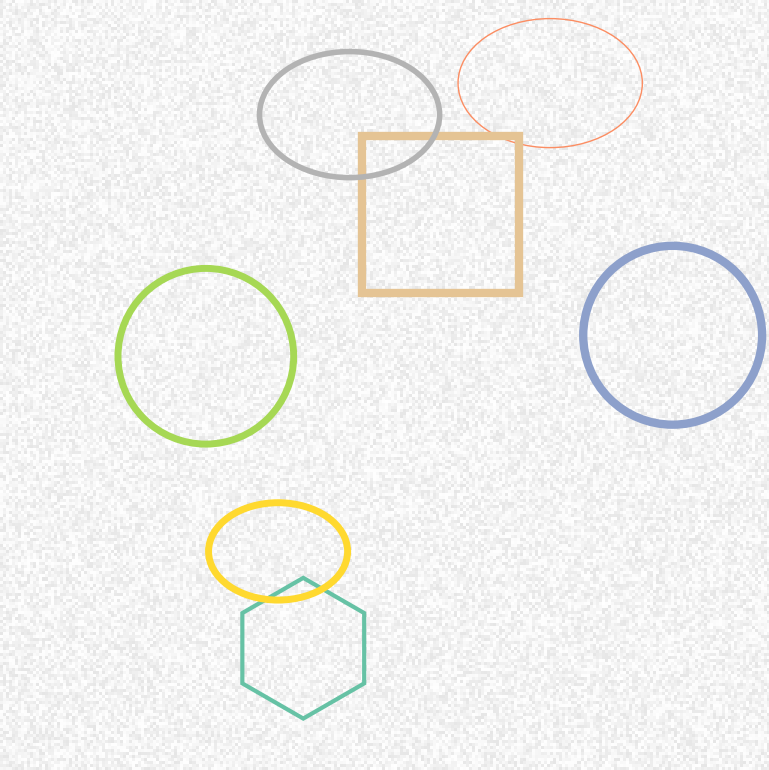[{"shape": "hexagon", "thickness": 1.5, "radius": 0.46, "center": [0.394, 0.158]}, {"shape": "oval", "thickness": 0.5, "radius": 0.6, "center": [0.715, 0.892]}, {"shape": "circle", "thickness": 3, "radius": 0.58, "center": [0.874, 0.565]}, {"shape": "circle", "thickness": 2.5, "radius": 0.57, "center": [0.267, 0.537]}, {"shape": "oval", "thickness": 2.5, "radius": 0.45, "center": [0.361, 0.284]}, {"shape": "square", "thickness": 3, "radius": 0.51, "center": [0.572, 0.721]}, {"shape": "oval", "thickness": 2, "radius": 0.58, "center": [0.454, 0.851]}]